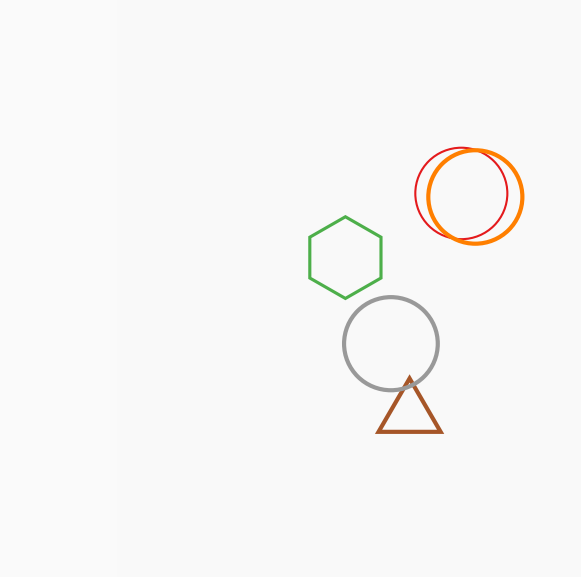[{"shape": "circle", "thickness": 1, "radius": 0.4, "center": [0.794, 0.664]}, {"shape": "hexagon", "thickness": 1.5, "radius": 0.35, "center": [0.594, 0.553]}, {"shape": "circle", "thickness": 2, "radius": 0.4, "center": [0.818, 0.658]}, {"shape": "triangle", "thickness": 2, "radius": 0.31, "center": [0.705, 0.282]}, {"shape": "circle", "thickness": 2, "radius": 0.4, "center": [0.673, 0.404]}]